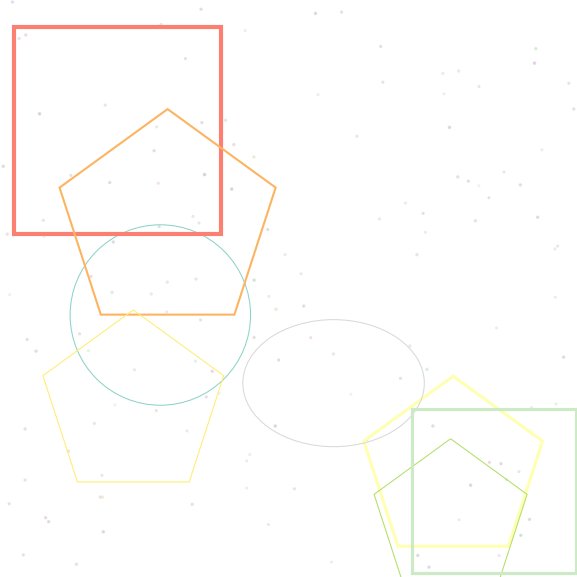[{"shape": "circle", "thickness": 0.5, "radius": 0.78, "center": [0.278, 0.454]}, {"shape": "pentagon", "thickness": 1.5, "radius": 0.81, "center": [0.785, 0.185]}, {"shape": "square", "thickness": 2, "radius": 0.9, "center": [0.203, 0.774]}, {"shape": "pentagon", "thickness": 1, "radius": 0.98, "center": [0.29, 0.613]}, {"shape": "pentagon", "thickness": 0.5, "radius": 0.7, "center": [0.78, 0.1]}, {"shape": "oval", "thickness": 0.5, "radius": 0.79, "center": [0.578, 0.336]}, {"shape": "square", "thickness": 1.5, "radius": 0.71, "center": [0.856, 0.149]}, {"shape": "pentagon", "thickness": 0.5, "radius": 0.82, "center": [0.231, 0.298]}]